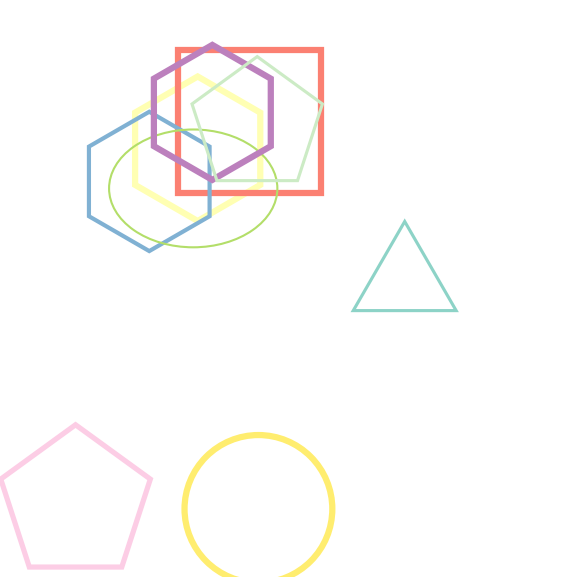[{"shape": "triangle", "thickness": 1.5, "radius": 0.51, "center": [0.701, 0.513]}, {"shape": "hexagon", "thickness": 3, "radius": 0.63, "center": [0.342, 0.742]}, {"shape": "square", "thickness": 3, "radius": 0.62, "center": [0.432, 0.789]}, {"shape": "hexagon", "thickness": 2, "radius": 0.6, "center": [0.258, 0.685]}, {"shape": "oval", "thickness": 1, "radius": 0.73, "center": [0.335, 0.673]}, {"shape": "pentagon", "thickness": 2.5, "radius": 0.68, "center": [0.131, 0.127]}, {"shape": "hexagon", "thickness": 3, "radius": 0.58, "center": [0.368, 0.804]}, {"shape": "pentagon", "thickness": 1.5, "radius": 0.59, "center": [0.445, 0.782]}, {"shape": "circle", "thickness": 3, "radius": 0.64, "center": [0.447, 0.118]}]